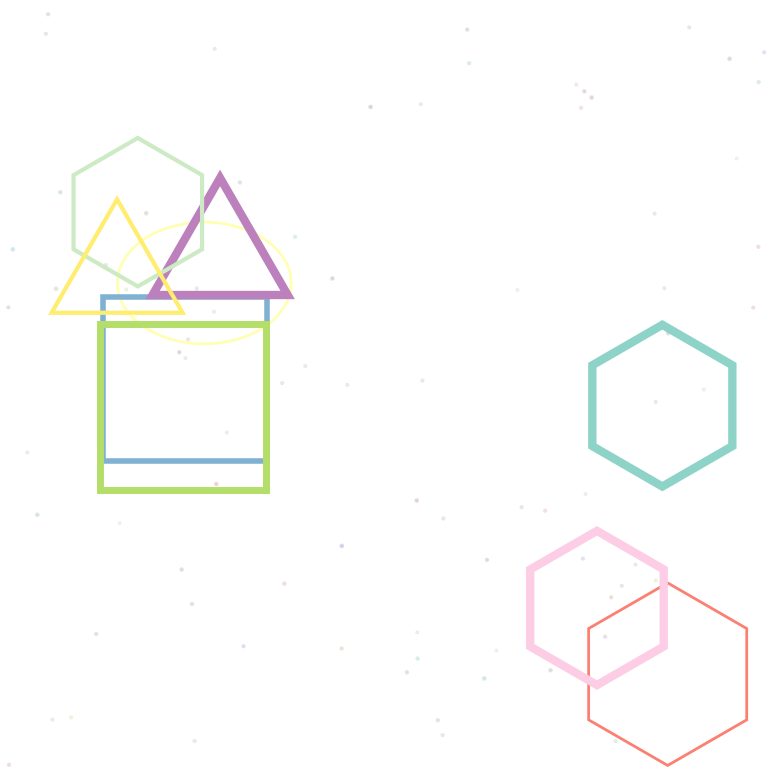[{"shape": "hexagon", "thickness": 3, "radius": 0.52, "center": [0.86, 0.473]}, {"shape": "oval", "thickness": 1, "radius": 0.56, "center": [0.265, 0.632]}, {"shape": "hexagon", "thickness": 1, "radius": 0.59, "center": [0.867, 0.124]}, {"shape": "square", "thickness": 2, "radius": 0.53, "center": [0.241, 0.508]}, {"shape": "square", "thickness": 2.5, "radius": 0.54, "center": [0.237, 0.472]}, {"shape": "hexagon", "thickness": 3, "radius": 0.5, "center": [0.775, 0.21]}, {"shape": "triangle", "thickness": 3, "radius": 0.51, "center": [0.286, 0.668]}, {"shape": "hexagon", "thickness": 1.5, "radius": 0.48, "center": [0.179, 0.724]}, {"shape": "triangle", "thickness": 1.5, "radius": 0.49, "center": [0.152, 0.643]}]